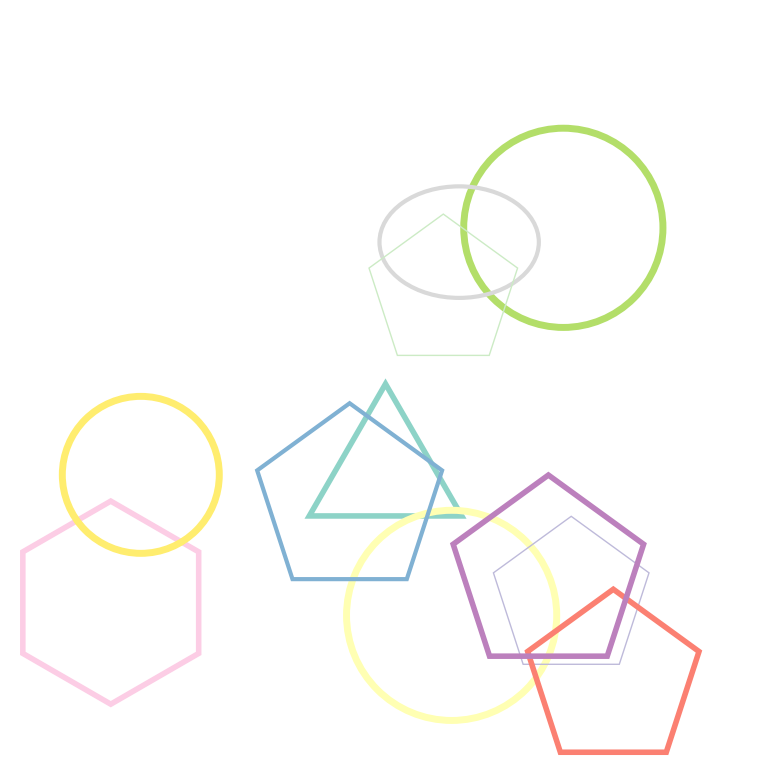[{"shape": "triangle", "thickness": 2, "radius": 0.57, "center": [0.501, 0.387]}, {"shape": "circle", "thickness": 2.5, "radius": 0.68, "center": [0.587, 0.201]}, {"shape": "pentagon", "thickness": 0.5, "radius": 0.53, "center": [0.742, 0.223]}, {"shape": "pentagon", "thickness": 2, "radius": 0.59, "center": [0.797, 0.118]}, {"shape": "pentagon", "thickness": 1.5, "radius": 0.63, "center": [0.454, 0.35]}, {"shape": "circle", "thickness": 2.5, "radius": 0.65, "center": [0.732, 0.704]}, {"shape": "hexagon", "thickness": 2, "radius": 0.66, "center": [0.144, 0.217]}, {"shape": "oval", "thickness": 1.5, "radius": 0.52, "center": [0.596, 0.686]}, {"shape": "pentagon", "thickness": 2, "radius": 0.65, "center": [0.712, 0.253]}, {"shape": "pentagon", "thickness": 0.5, "radius": 0.51, "center": [0.576, 0.621]}, {"shape": "circle", "thickness": 2.5, "radius": 0.51, "center": [0.183, 0.383]}]